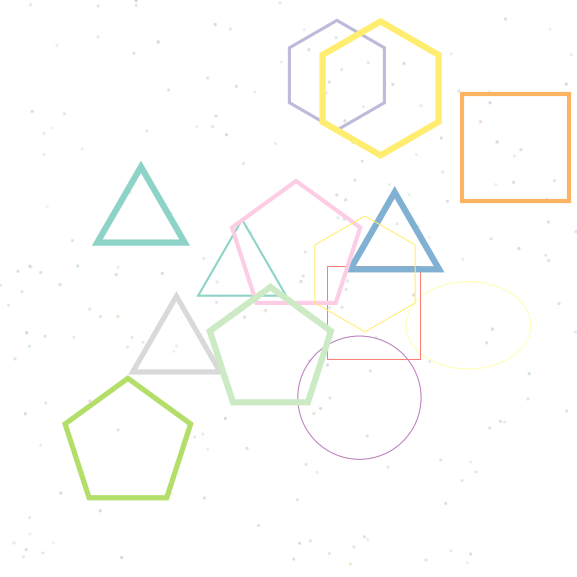[{"shape": "triangle", "thickness": 3, "radius": 0.44, "center": [0.244, 0.623]}, {"shape": "triangle", "thickness": 1, "radius": 0.44, "center": [0.419, 0.531]}, {"shape": "oval", "thickness": 0.5, "radius": 0.54, "center": [0.811, 0.436]}, {"shape": "hexagon", "thickness": 1.5, "radius": 0.48, "center": [0.583, 0.869]}, {"shape": "square", "thickness": 0.5, "radius": 0.4, "center": [0.646, 0.458]}, {"shape": "triangle", "thickness": 3, "radius": 0.44, "center": [0.683, 0.577]}, {"shape": "square", "thickness": 2, "radius": 0.46, "center": [0.892, 0.744]}, {"shape": "pentagon", "thickness": 2.5, "radius": 0.57, "center": [0.221, 0.23]}, {"shape": "pentagon", "thickness": 2, "radius": 0.58, "center": [0.513, 0.569]}, {"shape": "triangle", "thickness": 2.5, "radius": 0.44, "center": [0.306, 0.399]}, {"shape": "circle", "thickness": 0.5, "radius": 0.53, "center": [0.622, 0.311]}, {"shape": "pentagon", "thickness": 3, "radius": 0.55, "center": [0.468, 0.392]}, {"shape": "hexagon", "thickness": 3, "radius": 0.58, "center": [0.659, 0.846]}, {"shape": "hexagon", "thickness": 0.5, "radius": 0.5, "center": [0.632, 0.525]}]